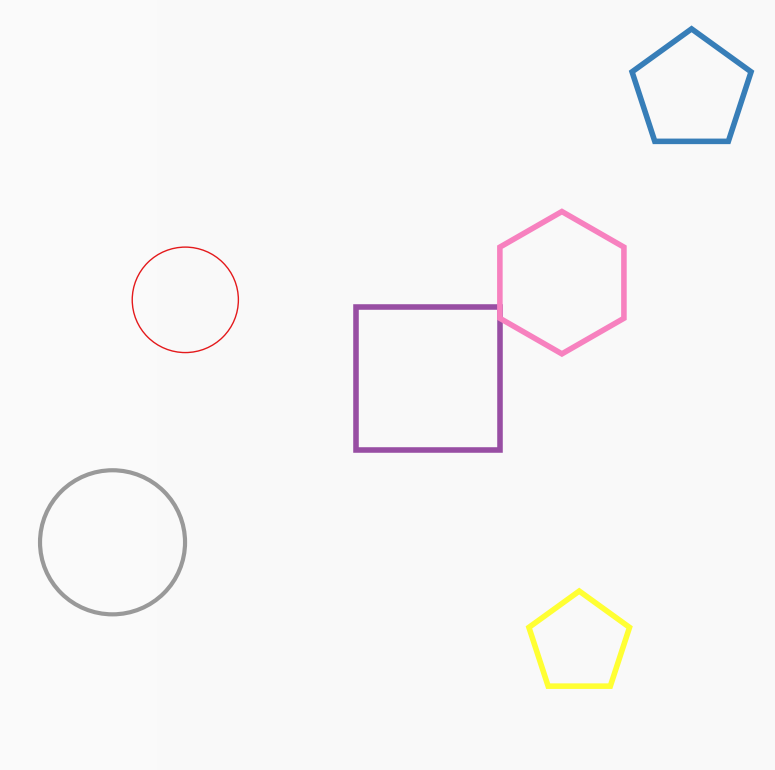[{"shape": "circle", "thickness": 0.5, "radius": 0.34, "center": [0.239, 0.611]}, {"shape": "pentagon", "thickness": 2, "radius": 0.4, "center": [0.892, 0.882]}, {"shape": "square", "thickness": 2, "radius": 0.46, "center": [0.552, 0.508]}, {"shape": "pentagon", "thickness": 2, "radius": 0.34, "center": [0.747, 0.164]}, {"shape": "hexagon", "thickness": 2, "radius": 0.46, "center": [0.725, 0.633]}, {"shape": "circle", "thickness": 1.5, "radius": 0.47, "center": [0.145, 0.296]}]